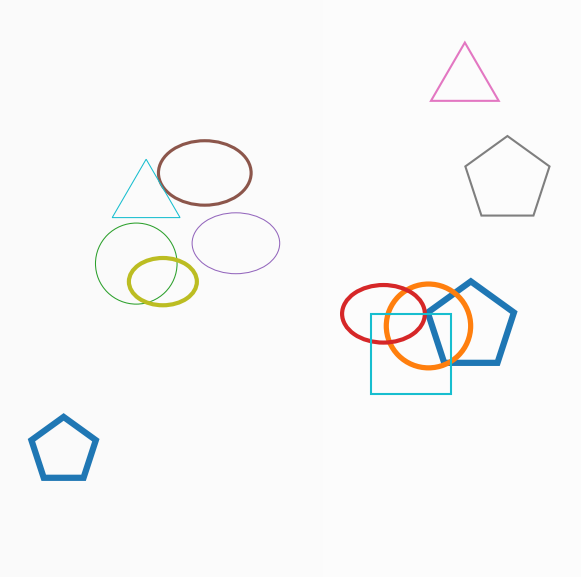[{"shape": "pentagon", "thickness": 3, "radius": 0.39, "center": [0.81, 0.434]}, {"shape": "pentagon", "thickness": 3, "radius": 0.29, "center": [0.109, 0.219]}, {"shape": "circle", "thickness": 2.5, "radius": 0.36, "center": [0.737, 0.435]}, {"shape": "circle", "thickness": 0.5, "radius": 0.35, "center": [0.234, 0.543]}, {"shape": "oval", "thickness": 2, "radius": 0.36, "center": [0.66, 0.456]}, {"shape": "oval", "thickness": 0.5, "radius": 0.38, "center": [0.406, 0.578]}, {"shape": "oval", "thickness": 1.5, "radius": 0.4, "center": [0.352, 0.7]}, {"shape": "triangle", "thickness": 1, "radius": 0.34, "center": [0.8, 0.858]}, {"shape": "pentagon", "thickness": 1, "radius": 0.38, "center": [0.873, 0.687]}, {"shape": "oval", "thickness": 2, "radius": 0.29, "center": [0.28, 0.511]}, {"shape": "square", "thickness": 1, "radius": 0.35, "center": [0.707, 0.387]}, {"shape": "triangle", "thickness": 0.5, "radius": 0.34, "center": [0.251, 0.656]}]